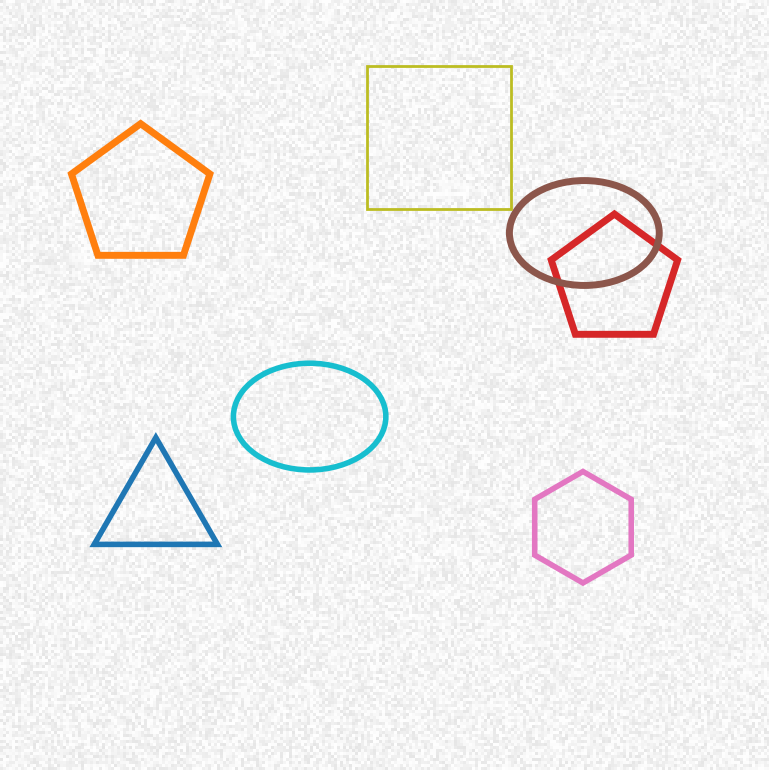[{"shape": "triangle", "thickness": 2, "radius": 0.46, "center": [0.202, 0.339]}, {"shape": "pentagon", "thickness": 2.5, "radius": 0.47, "center": [0.183, 0.745]}, {"shape": "pentagon", "thickness": 2.5, "radius": 0.43, "center": [0.798, 0.636]}, {"shape": "oval", "thickness": 2.5, "radius": 0.49, "center": [0.759, 0.697]}, {"shape": "hexagon", "thickness": 2, "radius": 0.36, "center": [0.757, 0.315]}, {"shape": "square", "thickness": 1, "radius": 0.46, "center": [0.57, 0.821]}, {"shape": "oval", "thickness": 2, "radius": 0.49, "center": [0.402, 0.459]}]